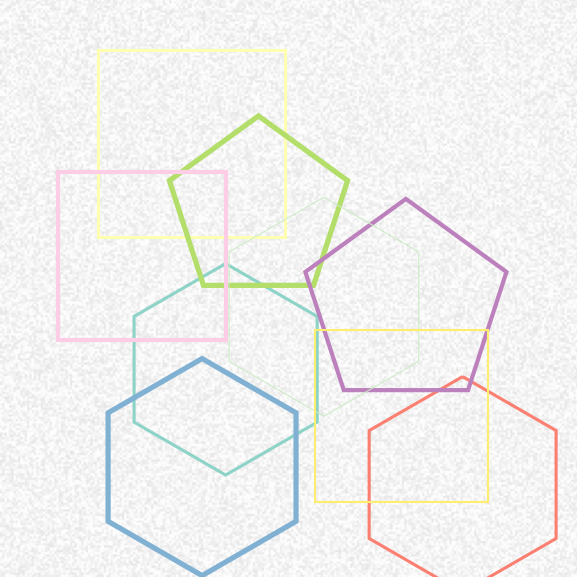[{"shape": "hexagon", "thickness": 1.5, "radius": 0.92, "center": [0.391, 0.36]}, {"shape": "square", "thickness": 1.5, "radius": 0.81, "center": [0.331, 0.751]}, {"shape": "hexagon", "thickness": 1.5, "radius": 0.93, "center": [0.801, 0.16]}, {"shape": "hexagon", "thickness": 2.5, "radius": 0.94, "center": [0.35, 0.19]}, {"shape": "pentagon", "thickness": 2.5, "radius": 0.81, "center": [0.448, 0.636]}, {"shape": "square", "thickness": 2, "radius": 0.73, "center": [0.246, 0.555]}, {"shape": "pentagon", "thickness": 2, "radius": 0.92, "center": [0.703, 0.472]}, {"shape": "hexagon", "thickness": 0.5, "radius": 0.95, "center": [0.561, 0.468]}, {"shape": "square", "thickness": 1, "radius": 0.75, "center": [0.696, 0.279]}]